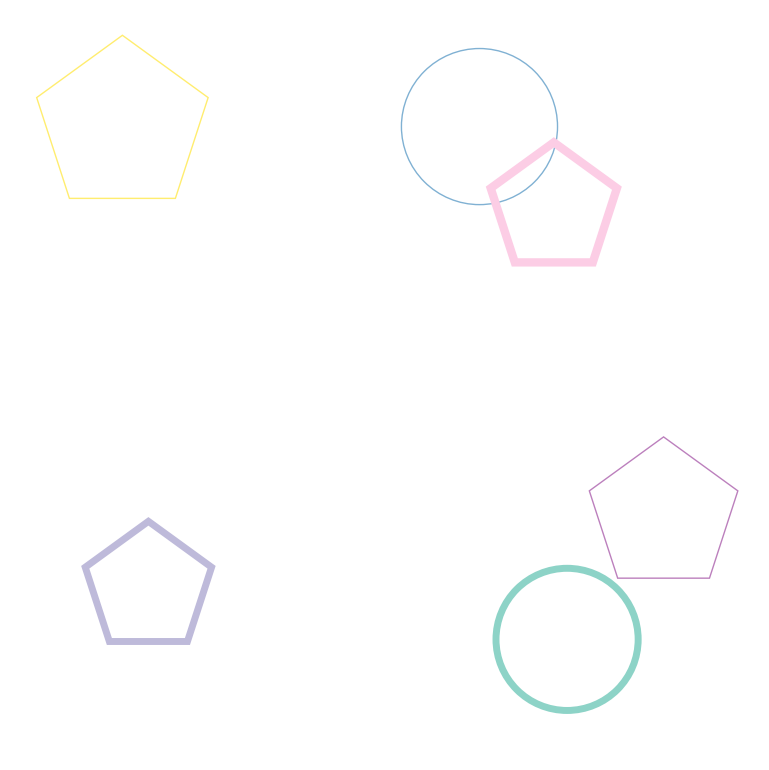[{"shape": "circle", "thickness": 2.5, "radius": 0.46, "center": [0.736, 0.17]}, {"shape": "pentagon", "thickness": 2.5, "radius": 0.43, "center": [0.193, 0.237]}, {"shape": "circle", "thickness": 0.5, "radius": 0.51, "center": [0.623, 0.836]}, {"shape": "pentagon", "thickness": 3, "radius": 0.43, "center": [0.719, 0.729]}, {"shape": "pentagon", "thickness": 0.5, "radius": 0.51, "center": [0.862, 0.331]}, {"shape": "pentagon", "thickness": 0.5, "radius": 0.59, "center": [0.159, 0.837]}]